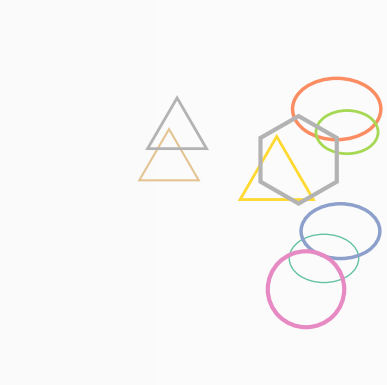[{"shape": "oval", "thickness": 1, "radius": 0.45, "center": [0.836, 0.329]}, {"shape": "oval", "thickness": 2.5, "radius": 0.57, "center": [0.869, 0.717]}, {"shape": "oval", "thickness": 2.5, "radius": 0.51, "center": [0.879, 0.4]}, {"shape": "circle", "thickness": 3, "radius": 0.49, "center": [0.79, 0.249]}, {"shape": "oval", "thickness": 2, "radius": 0.4, "center": [0.896, 0.657]}, {"shape": "triangle", "thickness": 2, "radius": 0.55, "center": [0.714, 0.536]}, {"shape": "triangle", "thickness": 1.5, "radius": 0.44, "center": [0.436, 0.576]}, {"shape": "hexagon", "thickness": 3, "radius": 0.57, "center": [0.771, 0.585]}, {"shape": "triangle", "thickness": 2, "radius": 0.44, "center": [0.457, 0.658]}]